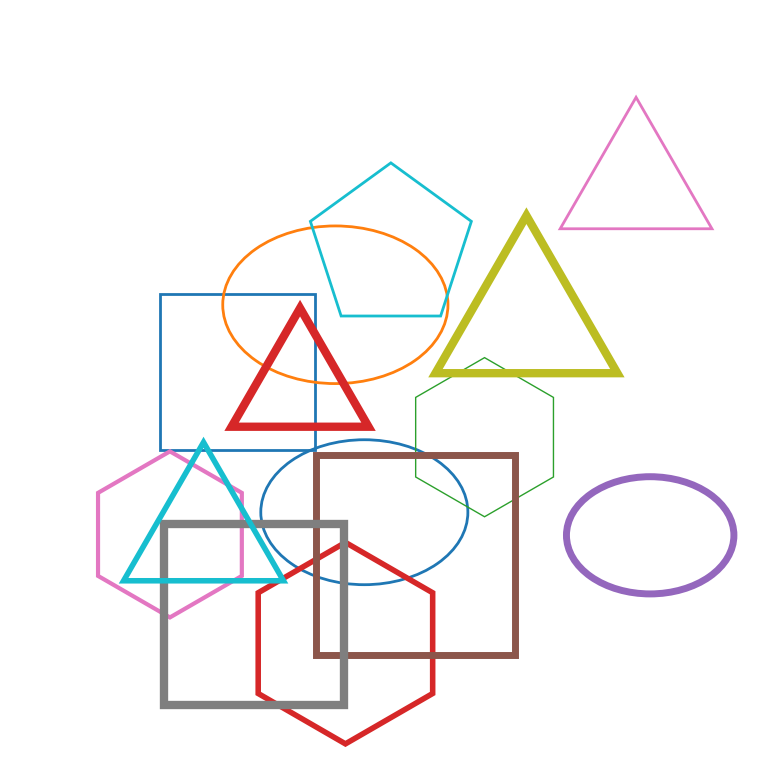[{"shape": "oval", "thickness": 1, "radius": 0.67, "center": [0.473, 0.335]}, {"shape": "square", "thickness": 1, "radius": 0.51, "center": [0.308, 0.517]}, {"shape": "oval", "thickness": 1, "radius": 0.73, "center": [0.436, 0.604]}, {"shape": "hexagon", "thickness": 0.5, "radius": 0.52, "center": [0.629, 0.432]}, {"shape": "hexagon", "thickness": 2, "radius": 0.65, "center": [0.449, 0.165]}, {"shape": "triangle", "thickness": 3, "radius": 0.51, "center": [0.39, 0.497]}, {"shape": "oval", "thickness": 2.5, "radius": 0.54, "center": [0.844, 0.305]}, {"shape": "square", "thickness": 2.5, "radius": 0.65, "center": [0.54, 0.279]}, {"shape": "hexagon", "thickness": 1.5, "radius": 0.54, "center": [0.221, 0.306]}, {"shape": "triangle", "thickness": 1, "radius": 0.57, "center": [0.826, 0.76]}, {"shape": "square", "thickness": 3, "radius": 0.59, "center": [0.33, 0.202]}, {"shape": "triangle", "thickness": 3, "radius": 0.68, "center": [0.684, 0.584]}, {"shape": "pentagon", "thickness": 1, "radius": 0.55, "center": [0.508, 0.679]}, {"shape": "triangle", "thickness": 2, "radius": 0.6, "center": [0.264, 0.306]}]